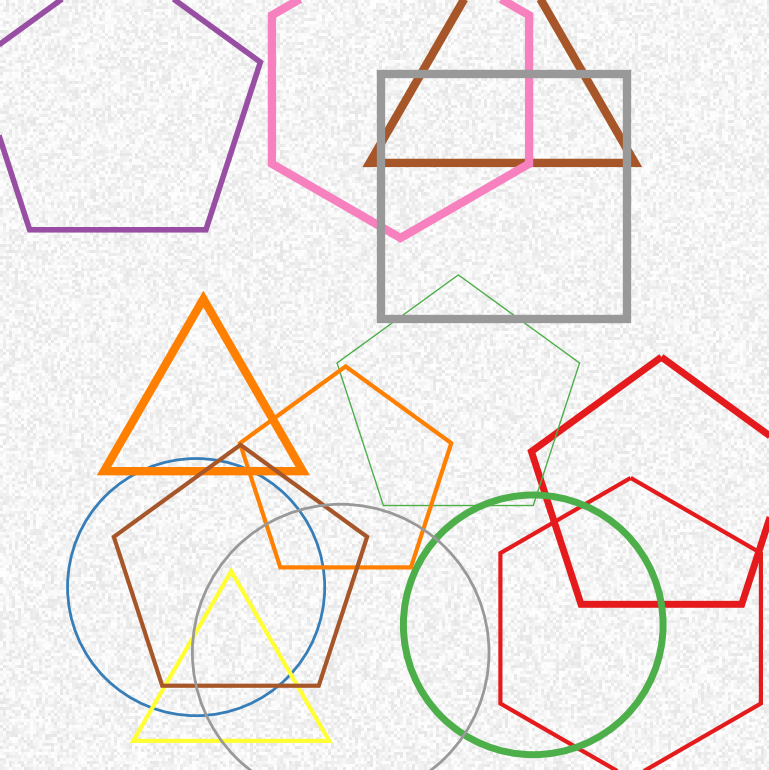[{"shape": "pentagon", "thickness": 2.5, "radius": 0.89, "center": [0.859, 0.359]}, {"shape": "hexagon", "thickness": 1.5, "radius": 0.98, "center": [0.819, 0.184]}, {"shape": "circle", "thickness": 1, "radius": 0.83, "center": [0.255, 0.238]}, {"shape": "circle", "thickness": 2.5, "radius": 0.84, "center": [0.693, 0.189]}, {"shape": "pentagon", "thickness": 0.5, "radius": 0.83, "center": [0.595, 0.477]}, {"shape": "pentagon", "thickness": 2, "radius": 0.97, "center": [0.153, 0.859]}, {"shape": "triangle", "thickness": 3, "radius": 0.75, "center": [0.264, 0.463]}, {"shape": "pentagon", "thickness": 1.5, "radius": 0.72, "center": [0.449, 0.38]}, {"shape": "triangle", "thickness": 1.5, "radius": 0.73, "center": [0.3, 0.111]}, {"shape": "pentagon", "thickness": 1.5, "radius": 0.86, "center": [0.312, 0.249]}, {"shape": "triangle", "thickness": 3, "radius": 0.99, "center": [0.652, 0.888]}, {"shape": "hexagon", "thickness": 3, "radius": 0.96, "center": [0.52, 0.884]}, {"shape": "square", "thickness": 3, "radius": 0.8, "center": [0.654, 0.745]}, {"shape": "circle", "thickness": 1, "radius": 0.96, "center": [0.442, 0.152]}]